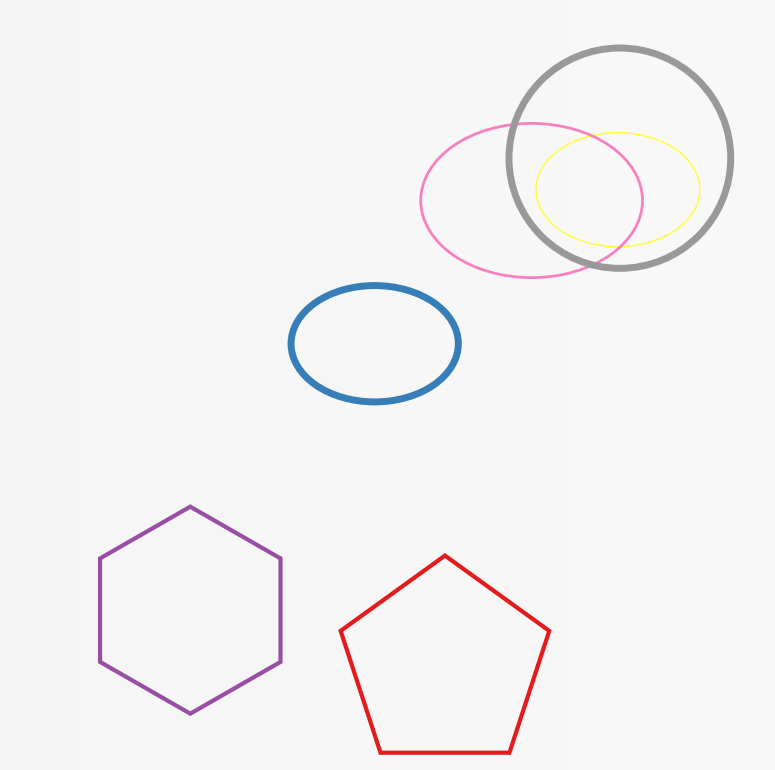[{"shape": "pentagon", "thickness": 1.5, "radius": 0.71, "center": [0.574, 0.137]}, {"shape": "oval", "thickness": 2.5, "radius": 0.54, "center": [0.483, 0.554]}, {"shape": "hexagon", "thickness": 1.5, "radius": 0.67, "center": [0.246, 0.208]}, {"shape": "oval", "thickness": 0.5, "radius": 0.53, "center": [0.797, 0.754]}, {"shape": "oval", "thickness": 1, "radius": 0.72, "center": [0.686, 0.74]}, {"shape": "circle", "thickness": 2.5, "radius": 0.72, "center": [0.8, 0.795]}]